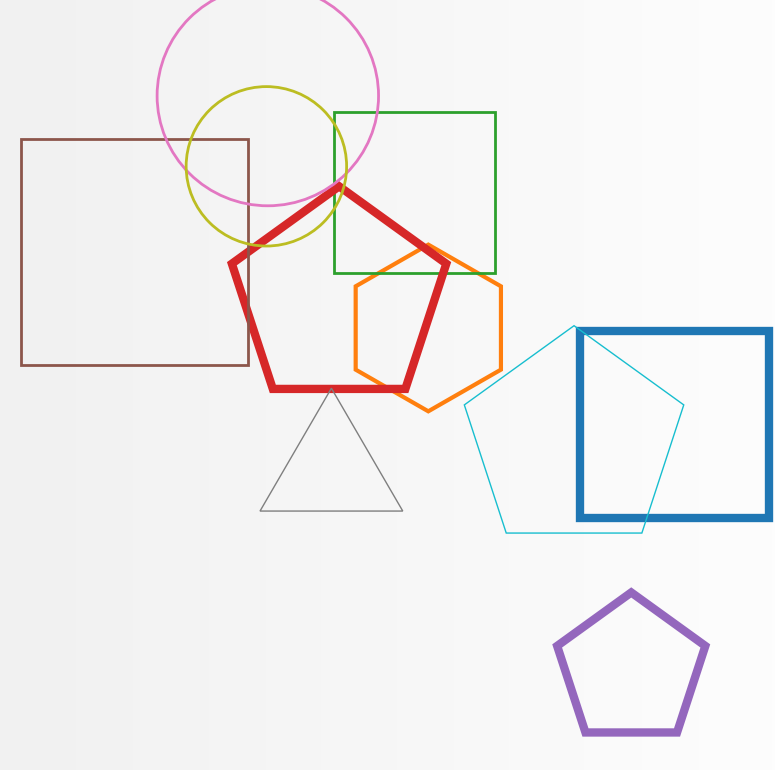[{"shape": "square", "thickness": 3, "radius": 0.61, "center": [0.87, 0.448]}, {"shape": "hexagon", "thickness": 1.5, "radius": 0.54, "center": [0.553, 0.574]}, {"shape": "square", "thickness": 1, "radius": 0.52, "center": [0.535, 0.75]}, {"shape": "pentagon", "thickness": 3, "radius": 0.73, "center": [0.438, 0.613]}, {"shape": "pentagon", "thickness": 3, "radius": 0.5, "center": [0.815, 0.13]}, {"shape": "square", "thickness": 1, "radius": 0.73, "center": [0.174, 0.673]}, {"shape": "circle", "thickness": 1, "radius": 0.71, "center": [0.346, 0.876]}, {"shape": "triangle", "thickness": 0.5, "radius": 0.53, "center": [0.428, 0.389]}, {"shape": "circle", "thickness": 1, "radius": 0.52, "center": [0.344, 0.784]}, {"shape": "pentagon", "thickness": 0.5, "radius": 0.74, "center": [0.741, 0.428]}]